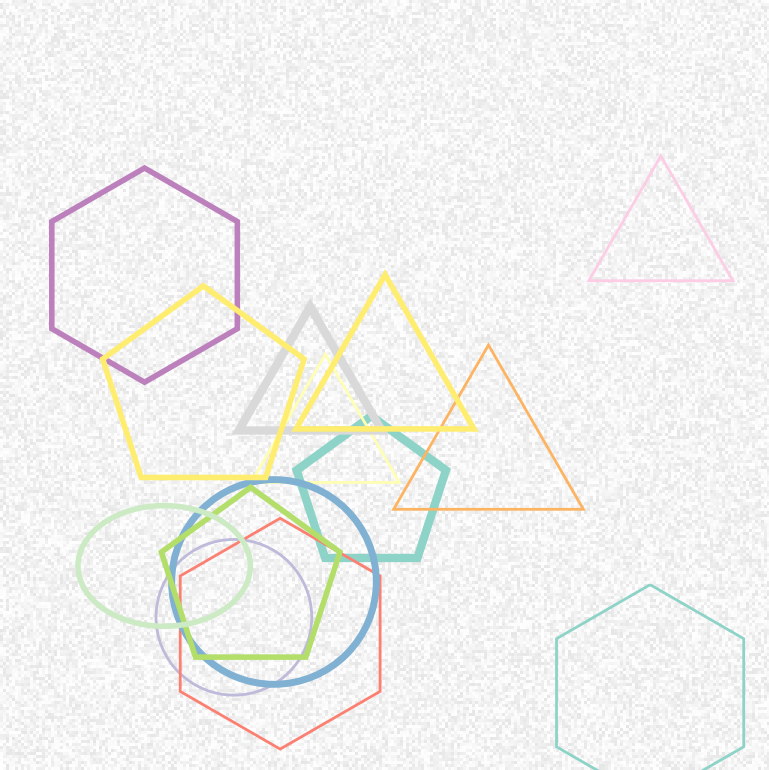[{"shape": "pentagon", "thickness": 3, "radius": 0.51, "center": [0.482, 0.358]}, {"shape": "hexagon", "thickness": 1, "radius": 0.7, "center": [0.844, 0.1]}, {"shape": "triangle", "thickness": 1, "radius": 0.56, "center": [0.422, 0.429]}, {"shape": "circle", "thickness": 1, "radius": 0.51, "center": [0.304, 0.198]}, {"shape": "hexagon", "thickness": 1, "radius": 0.75, "center": [0.364, 0.177]}, {"shape": "circle", "thickness": 2.5, "radius": 0.66, "center": [0.356, 0.244]}, {"shape": "triangle", "thickness": 1, "radius": 0.71, "center": [0.634, 0.41]}, {"shape": "pentagon", "thickness": 2, "radius": 0.61, "center": [0.326, 0.245]}, {"shape": "triangle", "thickness": 1, "radius": 0.54, "center": [0.858, 0.689]}, {"shape": "triangle", "thickness": 3, "radius": 0.54, "center": [0.403, 0.495]}, {"shape": "hexagon", "thickness": 2, "radius": 0.7, "center": [0.188, 0.643]}, {"shape": "oval", "thickness": 2, "radius": 0.56, "center": [0.213, 0.265]}, {"shape": "triangle", "thickness": 2, "radius": 0.67, "center": [0.5, 0.51]}, {"shape": "pentagon", "thickness": 2, "radius": 0.69, "center": [0.264, 0.491]}]